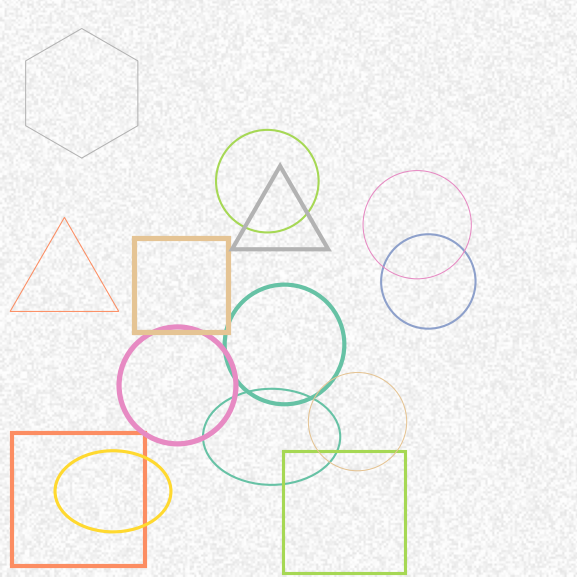[{"shape": "circle", "thickness": 2, "radius": 0.52, "center": [0.493, 0.403]}, {"shape": "oval", "thickness": 1, "radius": 0.59, "center": [0.47, 0.243]}, {"shape": "triangle", "thickness": 0.5, "radius": 0.54, "center": [0.112, 0.514]}, {"shape": "square", "thickness": 2, "radius": 0.58, "center": [0.136, 0.134]}, {"shape": "circle", "thickness": 1, "radius": 0.41, "center": [0.742, 0.512]}, {"shape": "circle", "thickness": 0.5, "radius": 0.47, "center": [0.722, 0.61]}, {"shape": "circle", "thickness": 2.5, "radius": 0.51, "center": [0.307, 0.332]}, {"shape": "square", "thickness": 1.5, "radius": 0.53, "center": [0.596, 0.112]}, {"shape": "circle", "thickness": 1, "radius": 0.44, "center": [0.463, 0.685]}, {"shape": "oval", "thickness": 1.5, "radius": 0.5, "center": [0.196, 0.148]}, {"shape": "square", "thickness": 2.5, "radius": 0.41, "center": [0.313, 0.506]}, {"shape": "circle", "thickness": 0.5, "radius": 0.43, "center": [0.619, 0.269]}, {"shape": "hexagon", "thickness": 0.5, "radius": 0.56, "center": [0.142, 0.838]}, {"shape": "triangle", "thickness": 2, "radius": 0.48, "center": [0.485, 0.616]}]